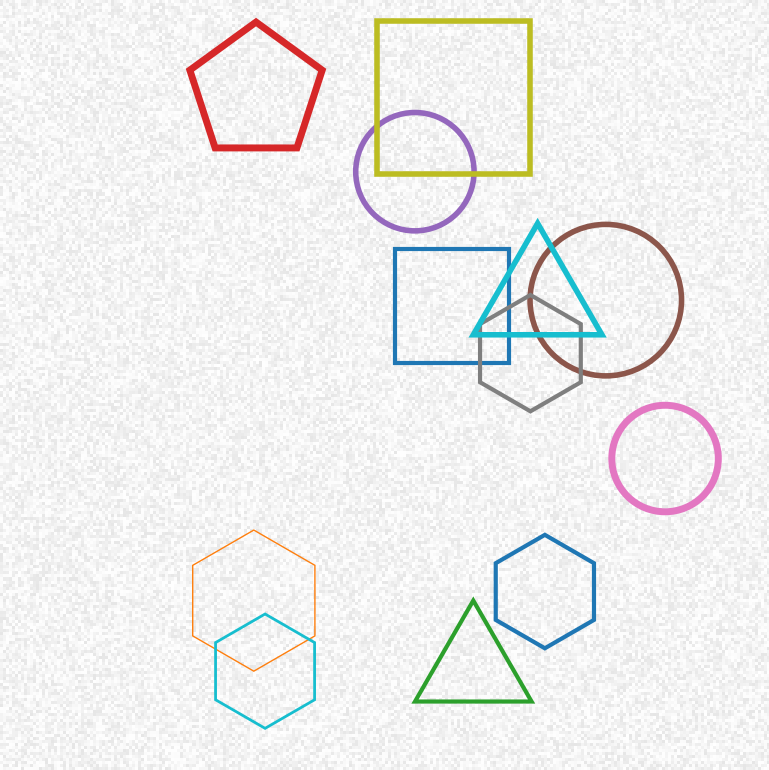[{"shape": "hexagon", "thickness": 1.5, "radius": 0.37, "center": [0.708, 0.232]}, {"shape": "square", "thickness": 1.5, "radius": 0.37, "center": [0.586, 0.603]}, {"shape": "hexagon", "thickness": 0.5, "radius": 0.46, "center": [0.33, 0.22]}, {"shape": "triangle", "thickness": 1.5, "radius": 0.44, "center": [0.615, 0.133]}, {"shape": "pentagon", "thickness": 2.5, "radius": 0.45, "center": [0.333, 0.881]}, {"shape": "circle", "thickness": 2, "radius": 0.38, "center": [0.539, 0.777]}, {"shape": "circle", "thickness": 2, "radius": 0.49, "center": [0.787, 0.61]}, {"shape": "circle", "thickness": 2.5, "radius": 0.35, "center": [0.864, 0.405]}, {"shape": "hexagon", "thickness": 1.5, "radius": 0.38, "center": [0.689, 0.541]}, {"shape": "square", "thickness": 2, "radius": 0.5, "center": [0.589, 0.873]}, {"shape": "hexagon", "thickness": 1, "radius": 0.37, "center": [0.344, 0.128]}, {"shape": "triangle", "thickness": 2, "radius": 0.48, "center": [0.698, 0.613]}]